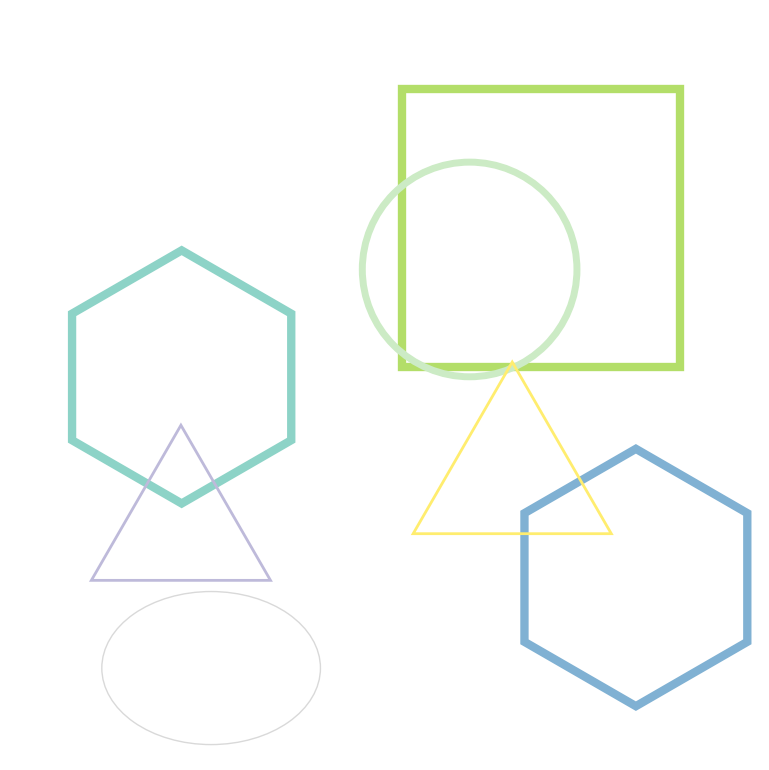[{"shape": "hexagon", "thickness": 3, "radius": 0.82, "center": [0.236, 0.51]}, {"shape": "triangle", "thickness": 1, "radius": 0.67, "center": [0.235, 0.313]}, {"shape": "hexagon", "thickness": 3, "radius": 0.84, "center": [0.826, 0.25]}, {"shape": "square", "thickness": 3, "radius": 0.9, "center": [0.702, 0.704]}, {"shape": "oval", "thickness": 0.5, "radius": 0.71, "center": [0.274, 0.132]}, {"shape": "circle", "thickness": 2.5, "radius": 0.7, "center": [0.61, 0.65]}, {"shape": "triangle", "thickness": 1, "radius": 0.74, "center": [0.665, 0.381]}]